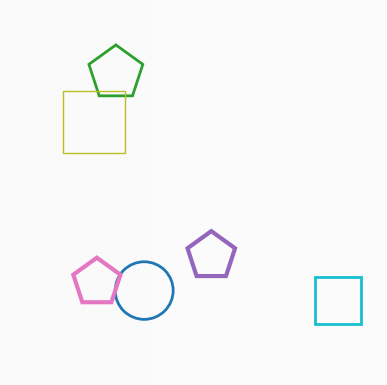[{"shape": "circle", "thickness": 2, "radius": 0.37, "center": [0.372, 0.245]}, {"shape": "pentagon", "thickness": 2, "radius": 0.37, "center": [0.299, 0.81]}, {"shape": "pentagon", "thickness": 3, "radius": 0.32, "center": [0.545, 0.335]}, {"shape": "pentagon", "thickness": 3, "radius": 0.32, "center": [0.25, 0.267]}, {"shape": "square", "thickness": 1, "radius": 0.4, "center": [0.242, 0.683]}, {"shape": "square", "thickness": 2, "radius": 0.3, "center": [0.872, 0.22]}]